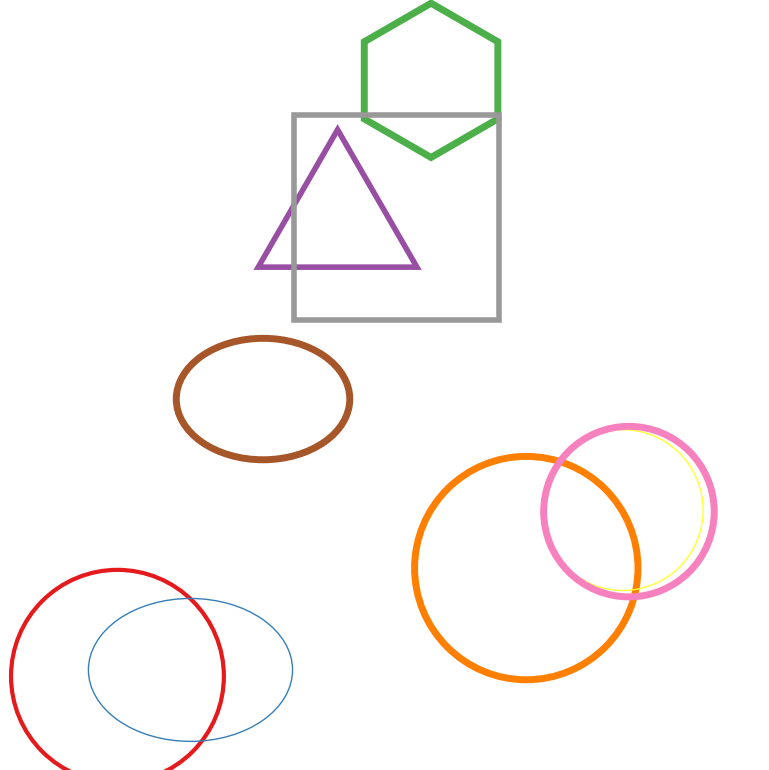[{"shape": "circle", "thickness": 1.5, "radius": 0.69, "center": [0.153, 0.122]}, {"shape": "oval", "thickness": 0.5, "radius": 0.66, "center": [0.247, 0.13]}, {"shape": "hexagon", "thickness": 2.5, "radius": 0.5, "center": [0.56, 0.896]}, {"shape": "triangle", "thickness": 2, "radius": 0.6, "center": [0.438, 0.713]}, {"shape": "circle", "thickness": 2.5, "radius": 0.73, "center": [0.683, 0.262]}, {"shape": "circle", "thickness": 0.5, "radius": 0.52, "center": [0.809, 0.338]}, {"shape": "oval", "thickness": 2.5, "radius": 0.56, "center": [0.342, 0.482]}, {"shape": "circle", "thickness": 2.5, "radius": 0.55, "center": [0.817, 0.336]}, {"shape": "square", "thickness": 2, "radius": 0.66, "center": [0.515, 0.718]}]